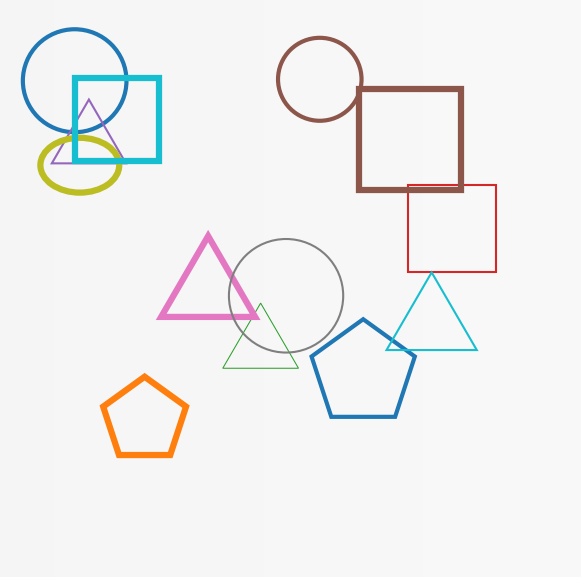[{"shape": "circle", "thickness": 2, "radius": 0.45, "center": [0.128, 0.859]}, {"shape": "pentagon", "thickness": 2, "radius": 0.47, "center": [0.625, 0.353]}, {"shape": "pentagon", "thickness": 3, "radius": 0.37, "center": [0.249, 0.272]}, {"shape": "triangle", "thickness": 0.5, "radius": 0.38, "center": [0.448, 0.399]}, {"shape": "square", "thickness": 1, "radius": 0.38, "center": [0.778, 0.603]}, {"shape": "triangle", "thickness": 1, "radius": 0.37, "center": [0.153, 0.753]}, {"shape": "circle", "thickness": 2, "radius": 0.36, "center": [0.55, 0.862]}, {"shape": "square", "thickness": 3, "radius": 0.44, "center": [0.705, 0.758]}, {"shape": "triangle", "thickness": 3, "radius": 0.47, "center": [0.358, 0.497]}, {"shape": "circle", "thickness": 1, "radius": 0.49, "center": [0.492, 0.487]}, {"shape": "oval", "thickness": 3, "radius": 0.34, "center": [0.137, 0.713]}, {"shape": "triangle", "thickness": 1, "radius": 0.45, "center": [0.743, 0.438]}, {"shape": "square", "thickness": 3, "radius": 0.36, "center": [0.202, 0.792]}]